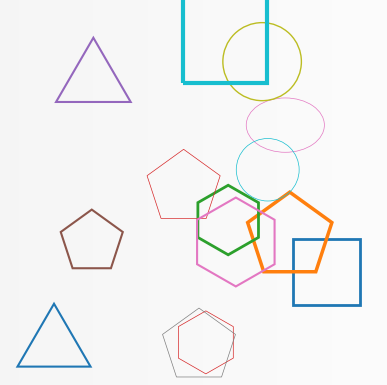[{"shape": "triangle", "thickness": 1.5, "radius": 0.54, "center": [0.139, 0.102]}, {"shape": "square", "thickness": 2, "radius": 0.43, "center": [0.843, 0.293]}, {"shape": "pentagon", "thickness": 2.5, "radius": 0.57, "center": [0.748, 0.387]}, {"shape": "hexagon", "thickness": 2, "radius": 0.45, "center": [0.589, 0.428]}, {"shape": "hexagon", "thickness": 0.5, "radius": 0.41, "center": [0.531, 0.111]}, {"shape": "pentagon", "thickness": 0.5, "radius": 0.5, "center": [0.474, 0.513]}, {"shape": "triangle", "thickness": 1.5, "radius": 0.56, "center": [0.241, 0.791]}, {"shape": "pentagon", "thickness": 1.5, "radius": 0.42, "center": [0.237, 0.371]}, {"shape": "oval", "thickness": 0.5, "radius": 0.5, "center": [0.736, 0.675]}, {"shape": "hexagon", "thickness": 1.5, "radius": 0.58, "center": [0.609, 0.371]}, {"shape": "pentagon", "thickness": 0.5, "radius": 0.49, "center": [0.514, 0.101]}, {"shape": "circle", "thickness": 1, "radius": 0.51, "center": [0.676, 0.84]}, {"shape": "square", "thickness": 3, "radius": 0.55, "center": [0.581, 0.894]}, {"shape": "circle", "thickness": 0.5, "radius": 0.41, "center": [0.691, 0.559]}]